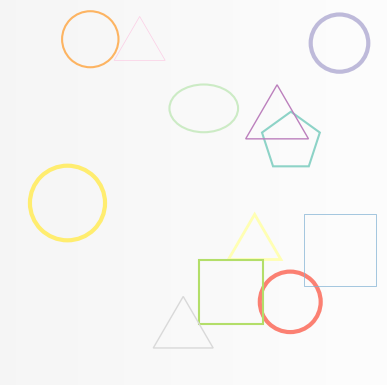[{"shape": "pentagon", "thickness": 1.5, "radius": 0.39, "center": [0.751, 0.631]}, {"shape": "triangle", "thickness": 2, "radius": 0.39, "center": [0.657, 0.365]}, {"shape": "circle", "thickness": 3, "radius": 0.37, "center": [0.876, 0.888]}, {"shape": "circle", "thickness": 3, "radius": 0.39, "center": [0.749, 0.216]}, {"shape": "square", "thickness": 0.5, "radius": 0.47, "center": [0.877, 0.35]}, {"shape": "circle", "thickness": 1.5, "radius": 0.36, "center": [0.233, 0.898]}, {"shape": "square", "thickness": 1.5, "radius": 0.42, "center": [0.596, 0.241]}, {"shape": "triangle", "thickness": 0.5, "radius": 0.38, "center": [0.36, 0.881]}, {"shape": "triangle", "thickness": 1, "radius": 0.45, "center": [0.473, 0.141]}, {"shape": "triangle", "thickness": 1, "radius": 0.47, "center": [0.715, 0.686]}, {"shape": "oval", "thickness": 1.5, "radius": 0.44, "center": [0.526, 0.719]}, {"shape": "circle", "thickness": 3, "radius": 0.48, "center": [0.174, 0.473]}]